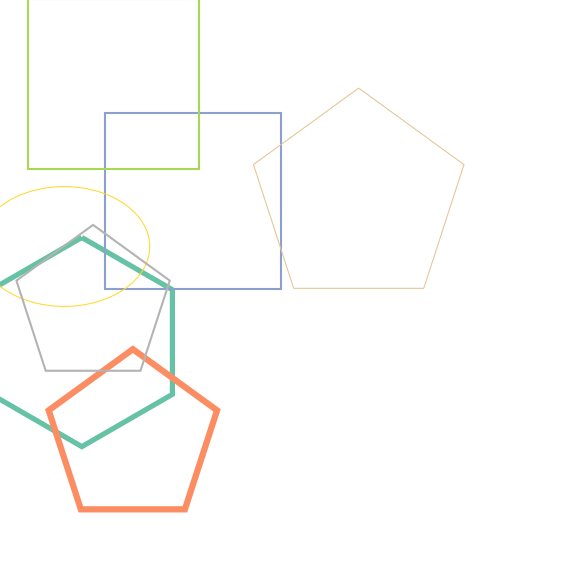[{"shape": "hexagon", "thickness": 2.5, "radius": 0.91, "center": [0.142, 0.407]}, {"shape": "pentagon", "thickness": 3, "radius": 0.77, "center": [0.23, 0.241]}, {"shape": "square", "thickness": 1, "radius": 0.76, "center": [0.334, 0.651]}, {"shape": "square", "thickness": 1, "radius": 0.74, "center": [0.197, 0.853]}, {"shape": "oval", "thickness": 0.5, "radius": 0.74, "center": [0.111, 0.572]}, {"shape": "pentagon", "thickness": 0.5, "radius": 0.96, "center": [0.621, 0.655]}, {"shape": "pentagon", "thickness": 1, "radius": 0.7, "center": [0.161, 0.47]}]